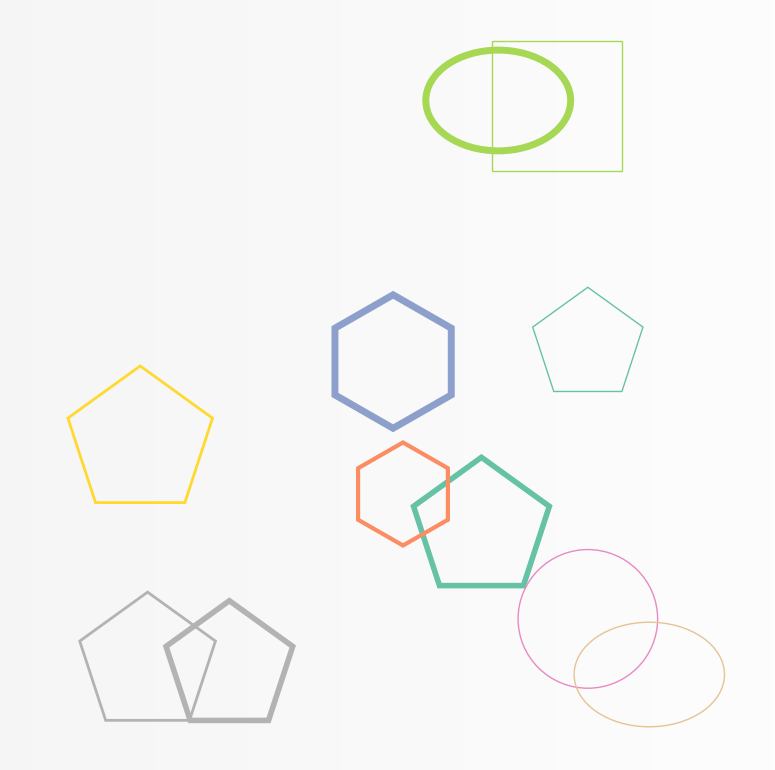[{"shape": "pentagon", "thickness": 0.5, "radius": 0.37, "center": [0.758, 0.552]}, {"shape": "pentagon", "thickness": 2, "radius": 0.46, "center": [0.621, 0.314]}, {"shape": "hexagon", "thickness": 1.5, "radius": 0.33, "center": [0.52, 0.358]}, {"shape": "hexagon", "thickness": 2.5, "radius": 0.43, "center": [0.507, 0.53]}, {"shape": "circle", "thickness": 0.5, "radius": 0.45, "center": [0.759, 0.196]}, {"shape": "oval", "thickness": 2.5, "radius": 0.47, "center": [0.643, 0.87]}, {"shape": "square", "thickness": 0.5, "radius": 0.42, "center": [0.719, 0.862]}, {"shape": "pentagon", "thickness": 1, "radius": 0.49, "center": [0.181, 0.427]}, {"shape": "oval", "thickness": 0.5, "radius": 0.49, "center": [0.838, 0.124]}, {"shape": "pentagon", "thickness": 1, "radius": 0.46, "center": [0.19, 0.139]}, {"shape": "pentagon", "thickness": 2, "radius": 0.43, "center": [0.296, 0.134]}]